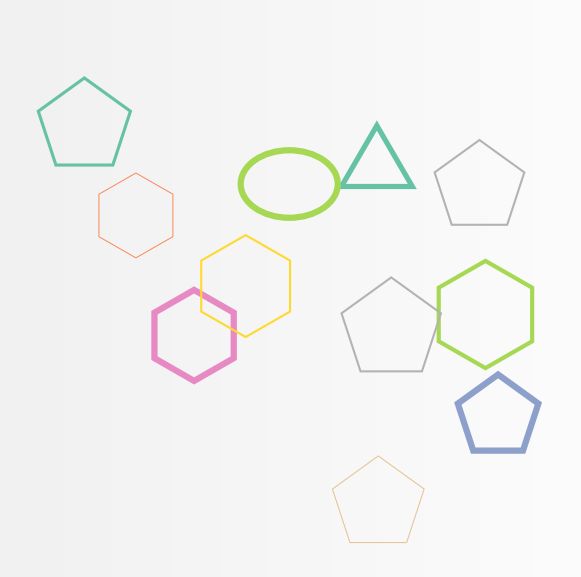[{"shape": "triangle", "thickness": 2.5, "radius": 0.35, "center": [0.648, 0.711]}, {"shape": "pentagon", "thickness": 1.5, "radius": 0.42, "center": [0.145, 0.781]}, {"shape": "hexagon", "thickness": 0.5, "radius": 0.37, "center": [0.234, 0.626]}, {"shape": "pentagon", "thickness": 3, "radius": 0.36, "center": [0.857, 0.278]}, {"shape": "hexagon", "thickness": 3, "radius": 0.39, "center": [0.334, 0.418]}, {"shape": "hexagon", "thickness": 2, "radius": 0.46, "center": [0.835, 0.455]}, {"shape": "oval", "thickness": 3, "radius": 0.42, "center": [0.498, 0.68]}, {"shape": "hexagon", "thickness": 1, "radius": 0.44, "center": [0.423, 0.504]}, {"shape": "pentagon", "thickness": 0.5, "radius": 0.41, "center": [0.651, 0.127]}, {"shape": "pentagon", "thickness": 1, "radius": 0.41, "center": [0.825, 0.676]}, {"shape": "pentagon", "thickness": 1, "radius": 0.45, "center": [0.673, 0.429]}]